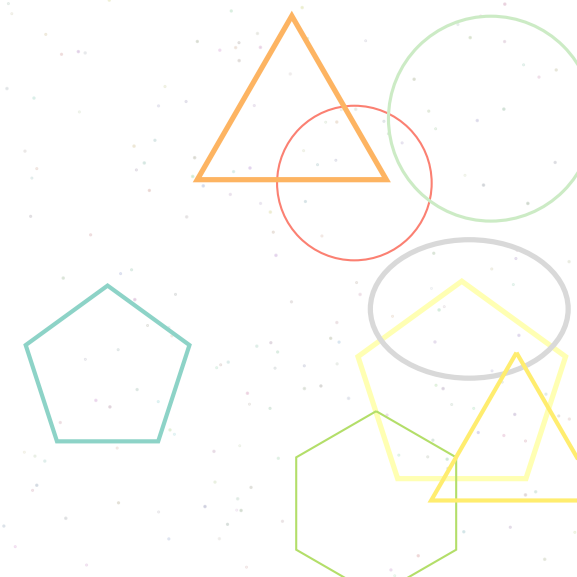[{"shape": "pentagon", "thickness": 2, "radius": 0.75, "center": [0.186, 0.356]}, {"shape": "pentagon", "thickness": 2.5, "radius": 0.94, "center": [0.8, 0.323]}, {"shape": "circle", "thickness": 1, "radius": 0.67, "center": [0.614, 0.682]}, {"shape": "triangle", "thickness": 2.5, "radius": 0.95, "center": [0.505, 0.783]}, {"shape": "hexagon", "thickness": 1, "radius": 0.8, "center": [0.651, 0.127]}, {"shape": "oval", "thickness": 2.5, "radius": 0.86, "center": [0.813, 0.464]}, {"shape": "circle", "thickness": 1.5, "radius": 0.89, "center": [0.85, 0.794]}, {"shape": "triangle", "thickness": 2, "radius": 0.85, "center": [0.894, 0.218]}]